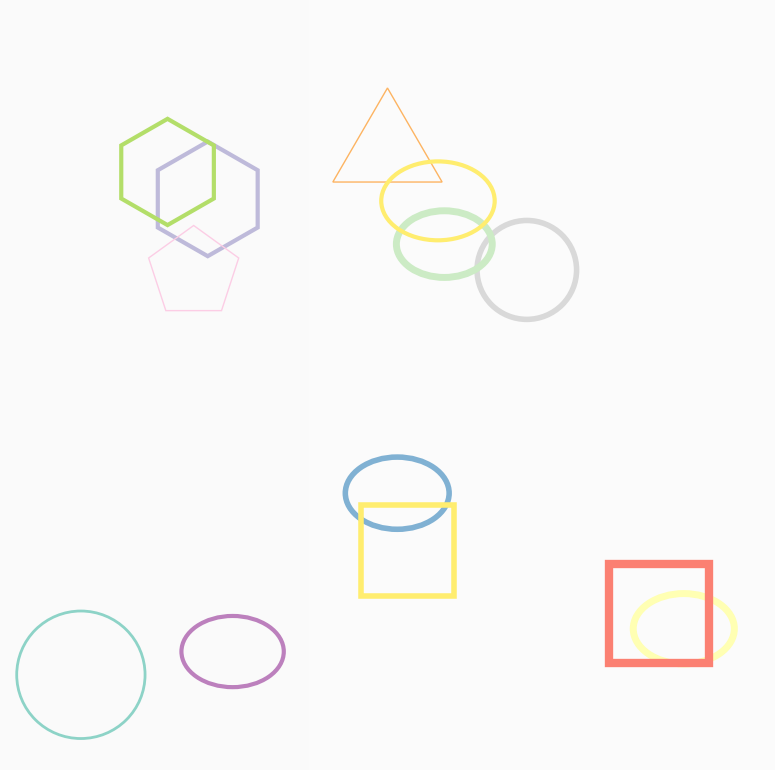[{"shape": "circle", "thickness": 1, "radius": 0.41, "center": [0.104, 0.124]}, {"shape": "oval", "thickness": 2.5, "radius": 0.33, "center": [0.882, 0.183]}, {"shape": "hexagon", "thickness": 1.5, "radius": 0.37, "center": [0.268, 0.742]}, {"shape": "square", "thickness": 3, "radius": 0.32, "center": [0.851, 0.203]}, {"shape": "oval", "thickness": 2, "radius": 0.33, "center": [0.513, 0.36]}, {"shape": "triangle", "thickness": 0.5, "radius": 0.41, "center": [0.5, 0.804]}, {"shape": "hexagon", "thickness": 1.5, "radius": 0.34, "center": [0.216, 0.777]}, {"shape": "pentagon", "thickness": 0.5, "radius": 0.31, "center": [0.25, 0.646]}, {"shape": "circle", "thickness": 2, "radius": 0.32, "center": [0.68, 0.649]}, {"shape": "oval", "thickness": 1.5, "radius": 0.33, "center": [0.3, 0.154]}, {"shape": "oval", "thickness": 2.5, "radius": 0.31, "center": [0.573, 0.683]}, {"shape": "oval", "thickness": 1.5, "radius": 0.37, "center": [0.565, 0.739]}, {"shape": "square", "thickness": 2, "radius": 0.3, "center": [0.526, 0.285]}]